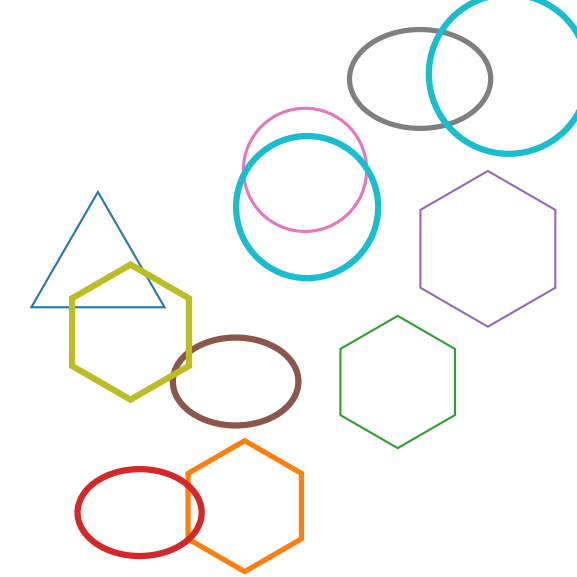[{"shape": "triangle", "thickness": 1, "radius": 0.67, "center": [0.17, 0.534]}, {"shape": "hexagon", "thickness": 2.5, "radius": 0.57, "center": [0.424, 0.123]}, {"shape": "hexagon", "thickness": 1, "radius": 0.57, "center": [0.689, 0.338]}, {"shape": "oval", "thickness": 3, "radius": 0.54, "center": [0.242, 0.112]}, {"shape": "hexagon", "thickness": 1, "radius": 0.67, "center": [0.845, 0.568]}, {"shape": "oval", "thickness": 3, "radius": 0.54, "center": [0.408, 0.338]}, {"shape": "circle", "thickness": 1.5, "radius": 0.53, "center": [0.528, 0.705]}, {"shape": "oval", "thickness": 2.5, "radius": 0.61, "center": [0.727, 0.862]}, {"shape": "hexagon", "thickness": 3, "radius": 0.58, "center": [0.226, 0.424]}, {"shape": "circle", "thickness": 3, "radius": 0.62, "center": [0.532, 0.641]}, {"shape": "circle", "thickness": 3, "radius": 0.69, "center": [0.881, 0.871]}]